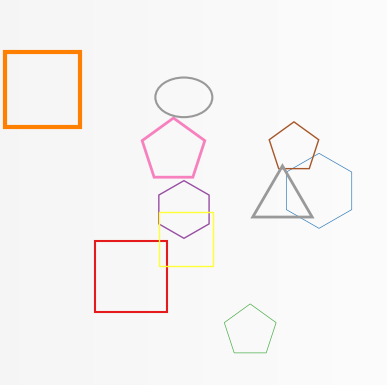[{"shape": "square", "thickness": 1.5, "radius": 0.46, "center": [0.337, 0.282]}, {"shape": "hexagon", "thickness": 0.5, "radius": 0.49, "center": [0.823, 0.504]}, {"shape": "pentagon", "thickness": 0.5, "radius": 0.35, "center": [0.646, 0.14]}, {"shape": "hexagon", "thickness": 1, "radius": 0.37, "center": [0.475, 0.456]}, {"shape": "square", "thickness": 3, "radius": 0.48, "center": [0.109, 0.767]}, {"shape": "square", "thickness": 1, "radius": 0.35, "center": [0.48, 0.378]}, {"shape": "pentagon", "thickness": 1, "radius": 0.34, "center": [0.759, 0.616]}, {"shape": "pentagon", "thickness": 2, "radius": 0.42, "center": [0.448, 0.608]}, {"shape": "oval", "thickness": 1.5, "radius": 0.37, "center": [0.474, 0.747]}, {"shape": "triangle", "thickness": 2, "radius": 0.44, "center": [0.729, 0.481]}]